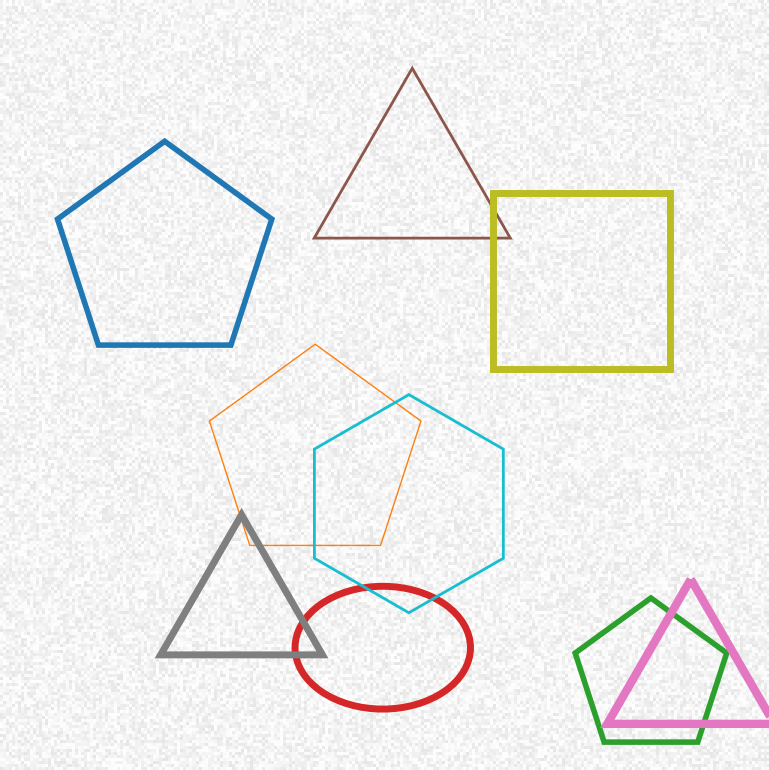[{"shape": "pentagon", "thickness": 2, "radius": 0.73, "center": [0.214, 0.67]}, {"shape": "pentagon", "thickness": 0.5, "radius": 0.72, "center": [0.409, 0.409]}, {"shape": "pentagon", "thickness": 2, "radius": 0.52, "center": [0.845, 0.12]}, {"shape": "oval", "thickness": 2.5, "radius": 0.57, "center": [0.497, 0.159]}, {"shape": "triangle", "thickness": 1, "radius": 0.74, "center": [0.535, 0.764]}, {"shape": "triangle", "thickness": 3, "radius": 0.63, "center": [0.897, 0.123]}, {"shape": "triangle", "thickness": 2.5, "radius": 0.61, "center": [0.314, 0.21]}, {"shape": "square", "thickness": 2.5, "radius": 0.57, "center": [0.755, 0.635]}, {"shape": "hexagon", "thickness": 1, "radius": 0.71, "center": [0.531, 0.346]}]